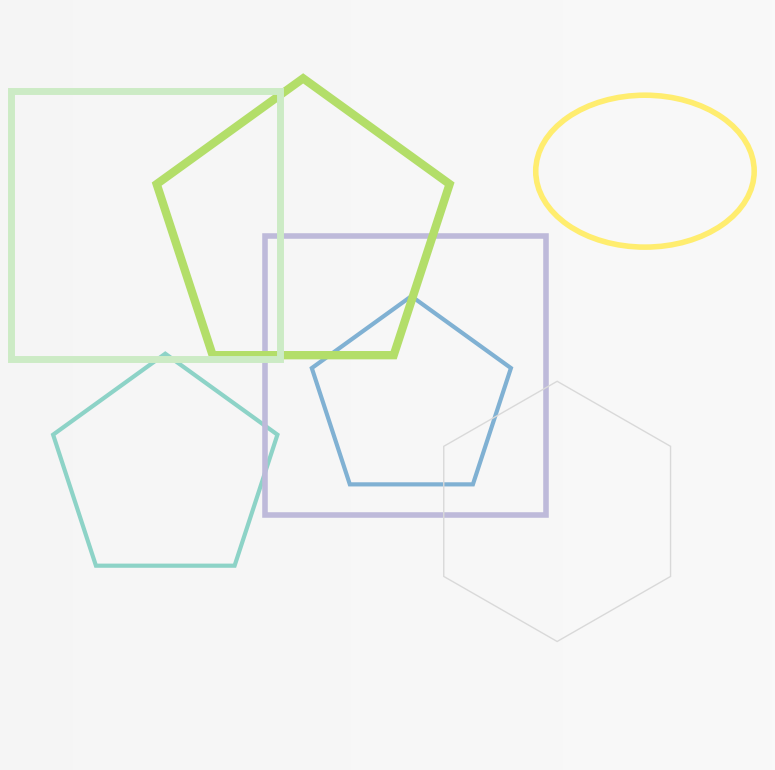[{"shape": "pentagon", "thickness": 1.5, "radius": 0.76, "center": [0.213, 0.388]}, {"shape": "square", "thickness": 2, "radius": 0.91, "center": [0.523, 0.512]}, {"shape": "pentagon", "thickness": 1.5, "radius": 0.68, "center": [0.531, 0.48]}, {"shape": "pentagon", "thickness": 3, "radius": 0.99, "center": [0.391, 0.7]}, {"shape": "hexagon", "thickness": 0.5, "radius": 0.84, "center": [0.719, 0.336]}, {"shape": "square", "thickness": 2.5, "radius": 0.87, "center": [0.188, 0.708]}, {"shape": "oval", "thickness": 2, "radius": 0.7, "center": [0.832, 0.778]}]